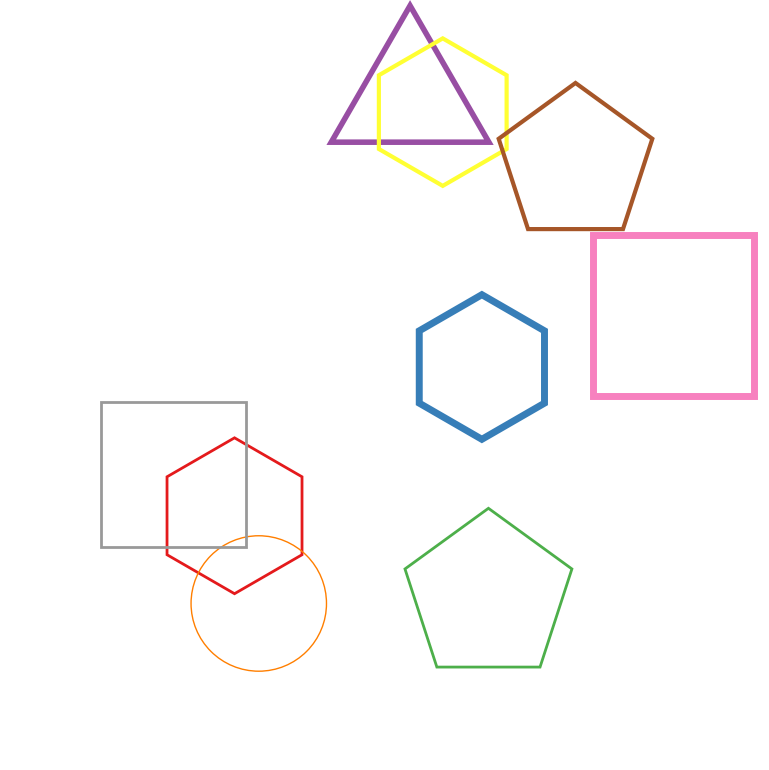[{"shape": "hexagon", "thickness": 1, "radius": 0.51, "center": [0.305, 0.33]}, {"shape": "hexagon", "thickness": 2.5, "radius": 0.47, "center": [0.626, 0.523]}, {"shape": "pentagon", "thickness": 1, "radius": 0.57, "center": [0.634, 0.226]}, {"shape": "triangle", "thickness": 2, "radius": 0.59, "center": [0.533, 0.874]}, {"shape": "circle", "thickness": 0.5, "radius": 0.44, "center": [0.336, 0.216]}, {"shape": "hexagon", "thickness": 1.5, "radius": 0.48, "center": [0.575, 0.854]}, {"shape": "pentagon", "thickness": 1.5, "radius": 0.52, "center": [0.747, 0.787]}, {"shape": "square", "thickness": 2.5, "radius": 0.52, "center": [0.875, 0.591]}, {"shape": "square", "thickness": 1, "radius": 0.47, "center": [0.225, 0.384]}]